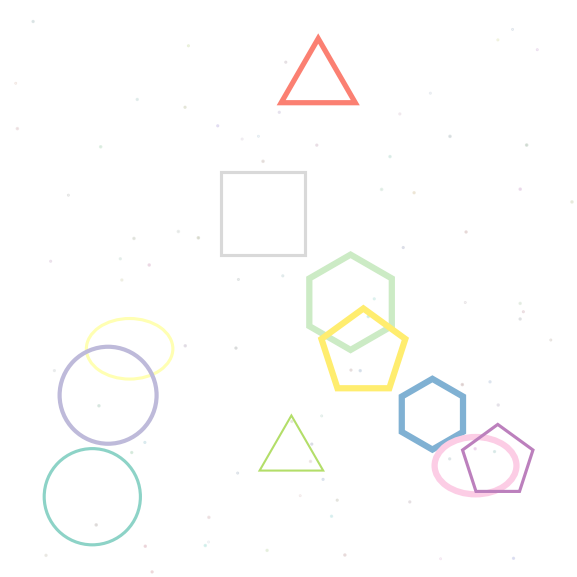[{"shape": "circle", "thickness": 1.5, "radius": 0.42, "center": [0.16, 0.139]}, {"shape": "oval", "thickness": 1.5, "radius": 0.37, "center": [0.224, 0.395]}, {"shape": "circle", "thickness": 2, "radius": 0.42, "center": [0.187, 0.315]}, {"shape": "triangle", "thickness": 2.5, "radius": 0.37, "center": [0.551, 0.858]}, {"shape": "hexagon", "thickness": 3, "radius": 0.31, "center": [0.749, 0.282]}, {"shape": "triangle", "thickness": 1, "radius": 0.32, "center": [0.505, 0.216]}, {"shape": "oval", "thickness": 3, "radius": 0.35, "center": [0.823, 0.193]}, {"shape": "square", "thickness": 1.5, "radius": 0.36, "center": [0.456, 0.63]}, {"shape": "pentagon", "thickness": 1.5, "radius": 0.32, "center": [0.862, 0.2]}, {"shape": "hexagon", "thickness": 3, "radius": 0.41, "center": [0.607, 0.476]}, {"shape": "pentagon", "thickness": 3, "radius": 0.38, "center": [0.629, 0.389]}]